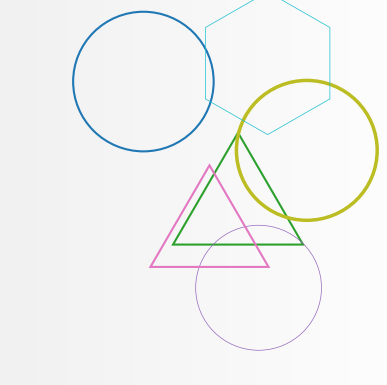[{"shape": "circle", "thickness": 1.5, "radius": 0.91, "center": [0.37, 0.788]}, {"shape": "triangle", "thickness": 1.5, "radius": 0.97, "center": [0.614, 0.462]}, {"shape": "circle", "thickness": 0.5, "radius": 0.81, "center": [0.667, 0.253]}, {"shape": "triangle", "thickness": 1.5, "radius": 0.88, "center": [0.541, 0.395]}, {"shape": "circle", "thickness": 2.5, "radius": 0.91, "center": [0.792, 0.609]}, {"shape": "hexagon", "thickness": 0.5, "radius": 0.93, "center": [0.691, 0.836]}]